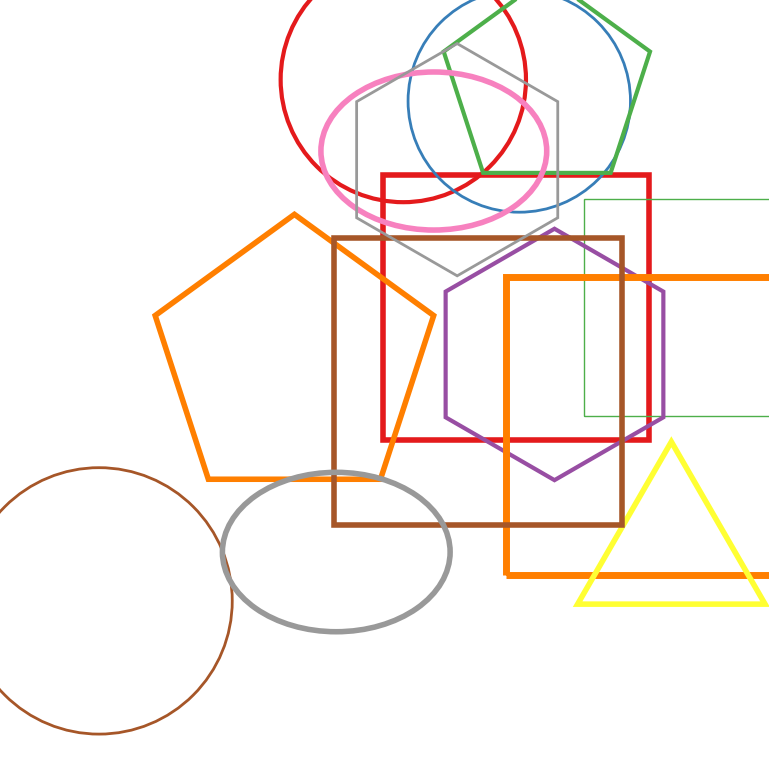[{"shape": "square", "thickness": 2, "radius": 0.86, "center": [0.67, 0.601]}, {"shape": "circle", "thickness": 1.5, "radius": 0.8, "center": [0.524, 0.897]}, {"shape": "circle", "thickness": 1, "radius": 0.72, "center": [0.674, 0.869]}, {"shape": "pentagon", "thickness": 1.5, "radius": 0.7, "center": [0.71, 0.889]}, {"shape": "square", "thickness": 0.5, "radius": 0.71, "center": [0.9, 0.6]}, {"shape": "hexagon", "thickness": 1.5, "radius": 0.82, "center": [0.72, 0.54]}, {"shape": "square", "thickness": 2.5, "radius": 0.97, "center": [0.85, 0.447]}, {"shape": "pentagon", "thickness": 2, "radius": 0.95, "center": [0.382, 0.531]}, {"shape": "triangle", "thickness": 2, "radius": 0.7, "center": [0.872, 0.286]}, {"shape": "square", "thickness": 2, "radius": 0.93, "center": [0.621, 0.505]}, {"shape": "circle", "thickness": 1, "radius": 0.87, "center": [0.129, 0.22]}, {"shape": "oval", "thickness": 2, "radius": 0.73, "center": [0.563, 0.804]}, {"shape": "oval", "thickness": 2, "radius": 0.74, "center": [0.437, 0.283]}, {"shape": "hexagon", "thickness": 1, "radius": 0.75, "center": [0.594, 0.793]}]